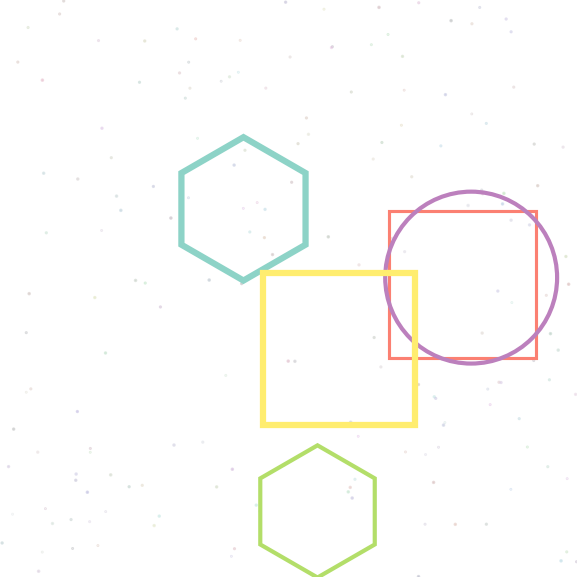[{"shape": "hexagon", "thickness": 3, "radius": 0.62, "center": [0.422, 0.637]}, {"shape": "square", "thickness": 1.5, "radius": 0.64, "center": [0.8, 0.507]}, {"shape": "hexagon", "thickness": 2, "radius": 0.57, "center": [0.55, 0.114]}, {"shape": "circle", "thickness": 2, "radius": 0.74, "center": [0.816, 0.518]}, {"shape": "square", "thickness": 3, "radius": 0.66, "center": [0.587, 0.395]}]